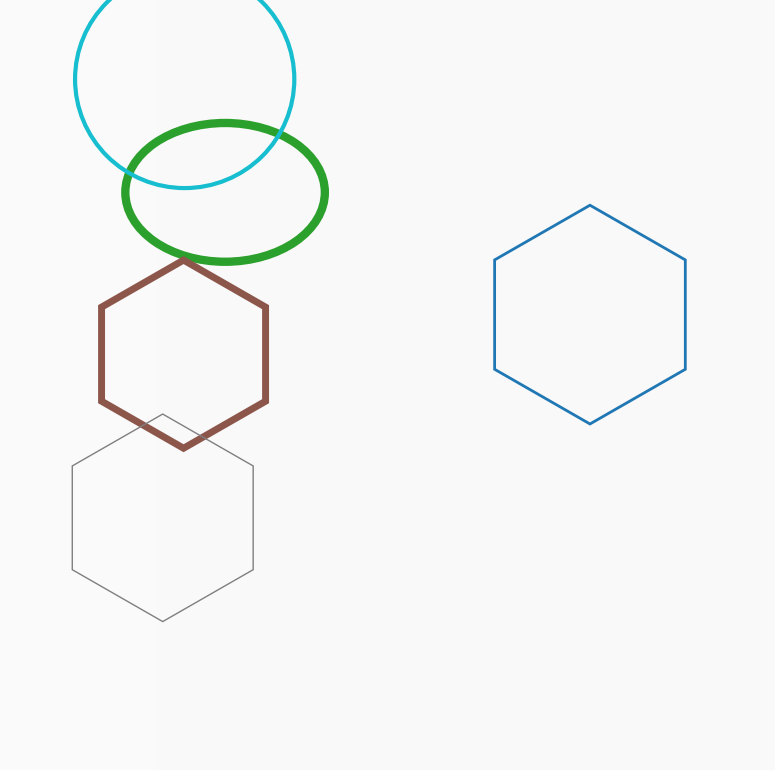[{"shape": "hexagon", "thickness": 1, "radius": 0.71, "center": [0.761, 0.591]}, {"shape": "oval", "thickness": 3, "radius": 0.64, "center": [0.29, 0.75]}, {"shape": "hexagon", "thickness": 2.5, "radius": 0.61, "center": [0.237, 0.54]}, {"shape": "hexagon", "thickness": 0.5, "radius": 0.67, "center": [0.21, 0.328]}, {"shape": "circle", "thickness": 1.5, "radius": 0.71, "center": [0.238, 0.897]}]